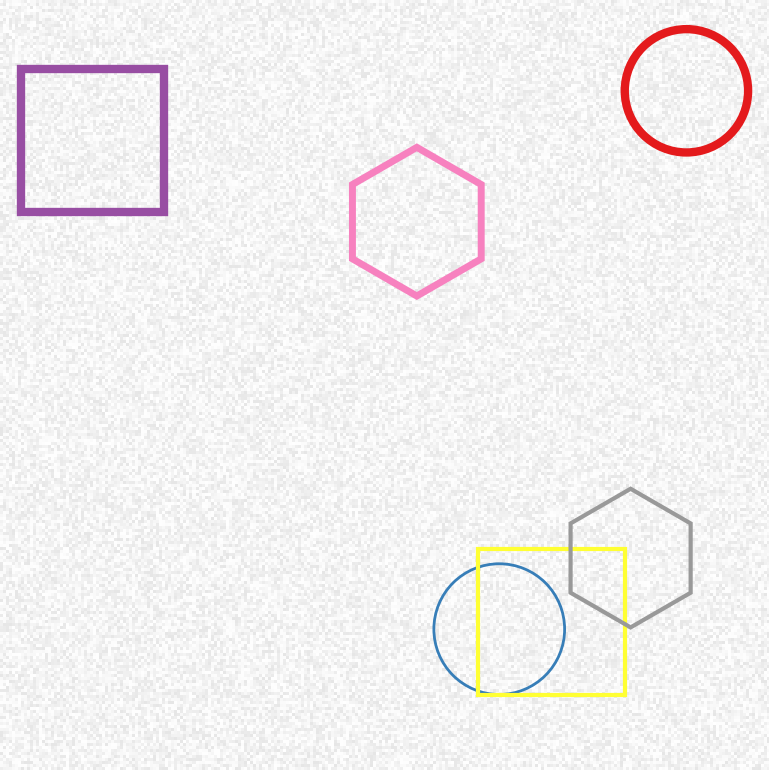[{"shape": "circle", "thickness": 3, "radius": 0.4, "center": [0.891, 0.882]}, {"shape": "circle", "thickness": 1, "radius": 0.42, "center": [0.648, 0.183]}, {"shape": "square", "thickness": 3, "radius": 0.46, "center": [0.12, 0.818]}, {"shape": "square", "thickness": 1.5, "radius": 0.48, "center": [0.716, 0.192]}, {"shape": "hexagon", "thickness": 2.5, "radius": 0.48, "center": [0.541, 0.712]}, {"shape": "hexagon", "thickness": 1.5, "radius": 0.45, "center": [0.819, 0.275]}]